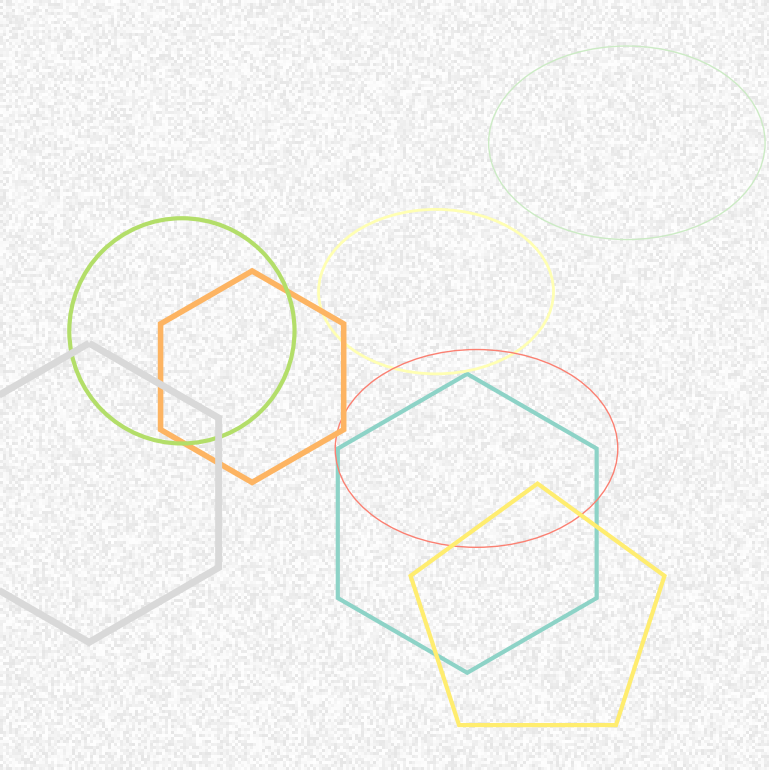[{"shape": "hexagon", "thickness": 1.5, "radius": 0.97, "center": [0.607, 0.32]}, {"shape": "oval", "thickness": 1, "radius": 0.76, "center": [0.566, 0.621]}, {"shape": "oval", "thickness": 0.5, "radius": 0.92, "center": [0.619, 0.418]}, {"shape": "hexagon", "thickness": 2, "radius": 0.69, "center": [0.327, 0.511]}, {"shape": "circle", "thickness": 1.5, "radius": 0.73, "center": [0.236, 0.57]}, {"shape": "hexagon", "thickness": 2.5, "radius": 0.97, "center": [0.116, 0.36]}, {"shape": "oval", "thickness": 0.5, "radius": 0.9, "center": [0.814, 0.815]}, {"shape": "pentagon", "thickness": 1.5, "radius": 0.87, "center": [0.698, 0.199]}]